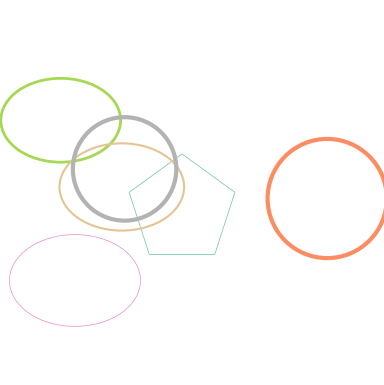[{"shape": "pentagon", "thickness": 0.5, "radius": 0.72, "center": [0.473, 0.456]}, {"shape": "circle", "thickness": 3, "radius": 0.77, "center": [0.85, 0.484]}, {"shape": "oval", "thickness": 0.5, "radius": 0.85, "center": [0.195, 0.271]}, {"shape": "oval", "thickness": 2, "radius": 0.78, "center": [0.158, 0.688]}, {"shape": "oval", "thickness": 1.5, "radius": 0.81, "center": [0.316, 0.514]}, {"shape": "circle", "thickness": 3, "radius": 0.67, "center": [0.324, 0.561]}]